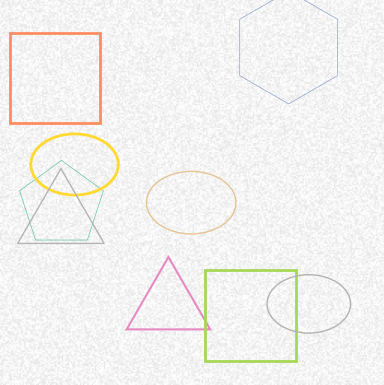[{"shape": "pentagon", "thickness": 0.5, "radius": 0.57, "center": [0.16, 0.469]}, {"shape": "square", "thickness": 2, "radius": 0.58, "center": [0.143, 0.797]}, {"shape": "hexagon", "thickness": 0.5, "radius": 0.73, "center": [0.75, 0.877]}, {"shape": "triangle", "thickness": 1.5, "radius": 0.63, "center": [0.437, 0.207]}, {"shape": "square", "thickness": 2, "radius": 0.59, "center": [0.65, 0.182]}, {"shape": "oval", "thickness": 2, "radius": 0.57, "center": [0.194, 0.573]}, {"shape": "oval", "thickness": 1, "radius": 0.58, "center": [0.497, 0.474]}, {"shape": "oval", "thickness": 1, "radius": 0.54, "center": [0.802, 0.211]}, {"shape": "triangle", "thickness": 1, "radius": 0.65, "center": [0.158, 0.433]}]